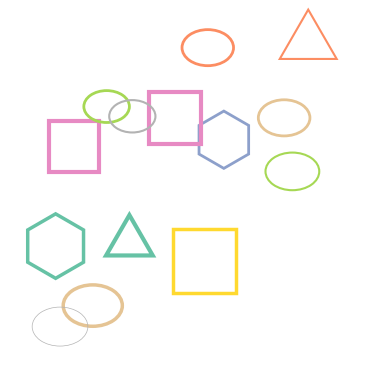[{"shape": "hexagon", "thickness": 2.5, "radius": 0.42, "center": [0.144, 0.361]}, {"shape": "triangle", "thickness": 3, "radius": 0.35, "center": [0.336, 0.371]}, {"shape": "triangle", "thickness": 1.5, "radius": 0.43, "center": [0.801, 0.89]}, {"shape": "oval", "thickness": 2, "radius": 0.33, "center": [0.54, 0.876]}, {"shape": "hexagon", "thickness": 2, "radius": 0.37, "center": [0.581, 0.637]}, {"shape": "square", "thickness": 3, "radius": 0.34, "center": [0.455, 0.693]}, {"shape": "square", "thickness": 3, "radius": 0.33, "center": [0.192, 0.619]}, {"shape": "oval", "thickness": 1.5, "radius": 0.35, "center": [0.759, 0.555]}, {"shape": "oval", "thickness": 2, "radius": 0.3, "center": [0.277, 0.723]}, {"shape": "square", "thickness": 2.5, "radius": 0.41, "center": [0.531, 0.323]}, {"shape": "oval", "thickness": 2.5, "radius": 0.38, "center": [0.241, 0.206]}, {"shape": "oval", "thickness": 2, "radius": 0.34, "center": [0.738, 0.694]}, {"shape": "oval", "thickness": 0.5, "radius": 0.36, "center": [0.156, 0.152]}, {"shape": "oval", "thickness": 1.5, "radius": 0.3, "center": [0.344, 0.698]}]